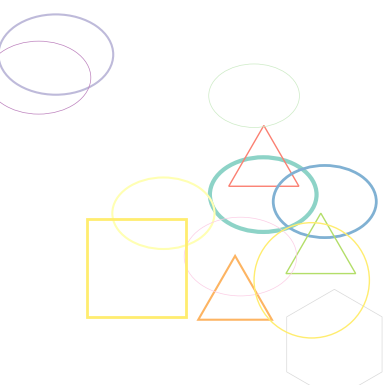[{"shape": "oval", "thickness": 3, "radius": 0.69, "center": [0.684, 0.495]}, {"shape": "oval", "thickness": 1.5, "radius": 0.66, "center": [0.424, 0.446]}, {"shape": "oval", "thickness": 1.5, "radius": 0.75, "center": [0.145, 0.858]}, {"shape": "triangle", "thickness": 1, "radius": 0.53, "center": [0.685, 0.569]}, {"shape": "oval", "thickness": 2, "radius": 0.67, "center": [0.844, 0.477]}, {"shape": "triangle", "thickness": 1.5, "radius": 0.55, "center": [0.611, 0.225]}, {"shape": "triangle", "thickness": 1, "radius": 0.52, "center": [0.833, 0.342]}, {"shape": "oval", "thickness": 0.5, "radius": 0.73, "center": [0.625, 0.334]}, {"shape": "hexagon", "thickness": 0.5, "radius": 0.71, "center": [0.869, 0.105]}, {"shape": "oval", "thickness": 0.5, "radius": 0.68, "center": [0.101, 0.798]}, {"shape": "oval", "thickness": 0.5, "radius": 0.59, "center": [0.66, 0.751]}, {"shape": "circle", "thickness": 1, "radius": 0.75, "center": [0.81, 0.272]}, {"shape": "square", "thickness": 2, "radius": 0.64, "center": [0.354, 0.304]}]